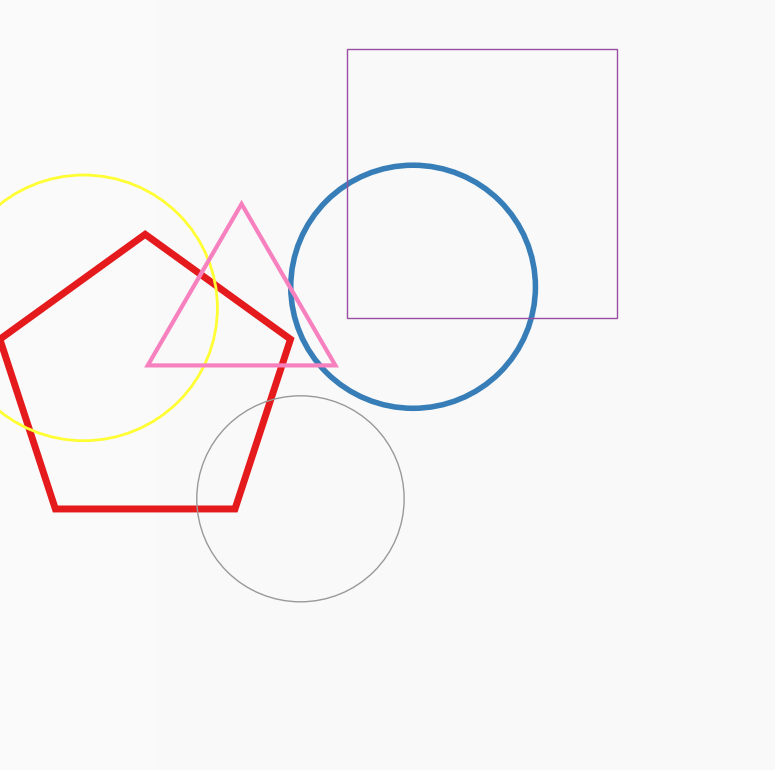[{"shape": "pentagon", "thickness": 2.5, "radius": 0.99, "center": [0.187, 0.499]}, {"shape": "circle", "thickness": 2, "radius": 0.79, "center": [0.533, 0.628]}, {"shape": "square", "thickness": 0.5, "radius": 0.87, "center": [0.622, 0.761]}, {"shape": "circle", "thickness": 1, "radius": 0.86, "center": [0.108, 0.6]}, {"shape": "triangle", "thickness": 1.5, "radius": 0.7, "center": [0.312, 0.595]}, {"shape": "circle", "thickness": 0.5, "radius": 0.67, "center": [0.388, 0.352]}]